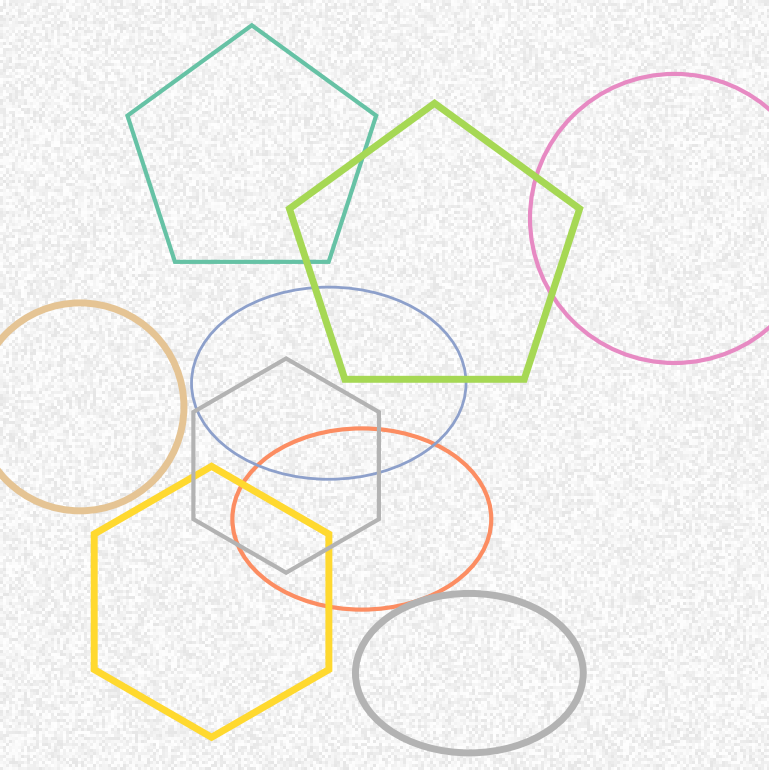[{"shape": "pentagon", "thickness": 1.5, "radius": 0.85, "center": [0.327, 0.797]}, {"shape": "oval", "thickness": 1.5, "radius": 0.84, "center": [0.47, 0.326]}, {"shape": "oval", "thickness": 1, "radius": 0.89, "center": [0.427, 0.502]}, {"shape": "circle", "thickness": 1.5, "radius": 0.94, "center": [0.876, 0.716]}, {"shape": "pentagon", "thickness": 2.5, "radius": 0.99, "center": [0.564, 0.668]}, {"shape": "hexagon", "thickness": 2.5, "radius": 0.88, "center": [0.275, 0.218]}, {"shape": "circle", "thickness": 2.5, "radius": 0.68, "center": [0.104, 0.472]}, {"shape": "oval", "thickness": 2.5, "radius": 0.74, "center": [0.61, 0.126]}, {"shape": "hexagon", "thickness": 1.5, "radius": 0.7, "center": [0.372, 0.395]}]